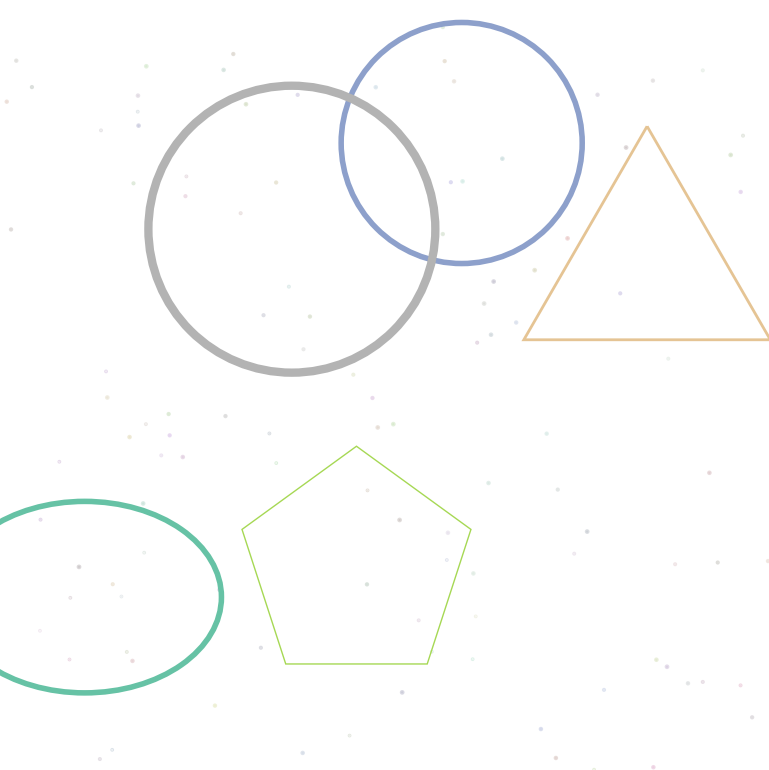[{"shape": "oval", "thickness": 2, "radius": 0.89, "center": [0.11, 0.225]}, {"shape": "circle", "thickness": 2, "radius": 0.78, "center": [0.6, 0.814]}, {"shape": "pentagon", "thickness": 0.5, "radius": 0.78, "center": [0.463, 0.264]}, {"shape": "triangle", "thickness": 1, "radius": 0.92, "center": [0.84, 0.651]}, {"shape": "circle", "thickness": 3, "radius": 0.93, "center": [0.379, 0.702]}]